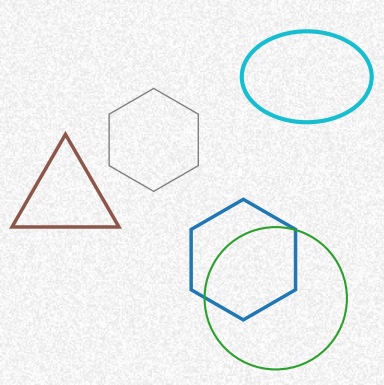[{"shape": "hexagon", "thickness": 2.5, "radius": 0.78, "center": [0.632, 0.326]}, {"shape": "circle", "thickness": 1.5, "radius": 0.92, "center": [0.716, 0.225]}, {"shape": "triangle", "thickness": 2.5, "radius": 0.8, "center": [0.17, 0.491]}, {"shape": "hexagon", "thickness": 1, "radius": 0.67, "center": [0.399, 0.637]}, {"shape": "oval", "thickness": 3, "radius": 0.84, "center": [0.797, 0.801]}]